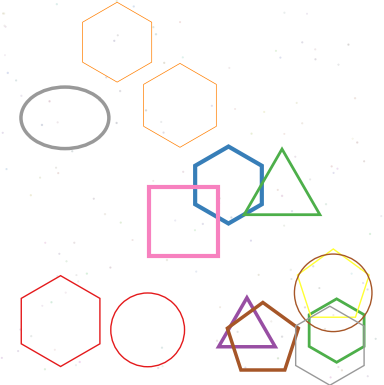[{"shape": "circle", "thickness": 1, "radius": 0.48, "center": [0.384, 0.143]}, {"shape": "hexagon", "thickness": 1, "radius": 0.59, "center": [0.157, 0.166]}, {"shape": "hexagon", "thickness": 3, "radius": 0.5, "center": [0.593, 0.519]}, {"shape": "triangle", "thickness": 2, "radius": 0.57, "center": [0.733, 0.499]}, {"shape": "hexagon", "thickness": 2, "radius": 0.41, "center": [0.874, 0.141]}, {"shape": "triangle", "thickness": 2.5, "radius": 0.42, "center": [0.641, 0.142]}, {"shape": "hexagon", "thickness": 0.5, "radius": 0.54, "center": [0.468, 0.726]}, {"shape": "hexagon", "thickness": 0.5, "radius": 0.52, "center": [0.304, 0.89]}, {"shape": "pentagon", "thickness": 1, "radius": 0.49, "center": [0.866, 0.255]}, {"shape": "pentagon", "thickness": 2.5, "radius": 0.48, "center": [0.683, 0.117]}, {"shape": "circle", "thickness": 1, "radius": 0.5, "center": [0.865, 0.239]}, {"shape": "square", "thickness": 3, "radius": 0.45, "center": [0.476, 0.426]}, {"shape": "oval", "thickness": 2.5, "radius": 0.57, "center": [0.169, 0.694]}, {"shape": "hexagon", "thickness": 1, "radius": 0.51, "center": [0.857, 0.102]}]